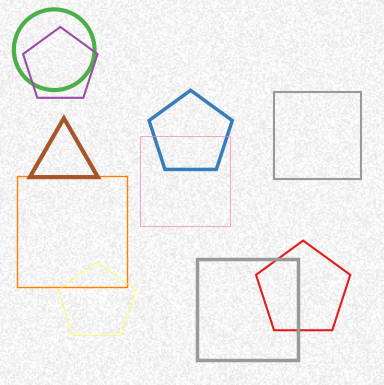[{"shape": "pentagon", "thickness": 1.5, "radius": 0.64, "center": [0.787, 0.246]}, {"shape": "pentagon", "thickness": 2.5, "radius": 0.57, "center": [0.495, 0.652]}, {"shape": "circle", "thickness": 3, "radius": 0.52, "center": [0.141, 0.871]}, {"shape": "pentagon", "thickness": 1.5, "radius": 0.51, "center": [0.157, 0.828]}, {"shape": "square", "thickness": 1, "radius": 0.72, "center": [0.188, 0.399]}, {"shape": "pentagon", "thickness": 0.5, "radius": 0.53, "center": [0.252, 0.214]}, {"shape": "triangle", "thickness": 3, "radius": 0.51, "center": [0.166, 0.591]}, {"shape": "square", "thickness": 0.5, "radius": 0.58, "center": [0.48, 0.53]}, {"shape": "square", "thickness": 2.5, "radius": 0.66, "center": [0.643, 0.196]}, {"shape": "square", "thickness": 1.5, "radius": 0.57, "center": [0.824, 0.649]}]